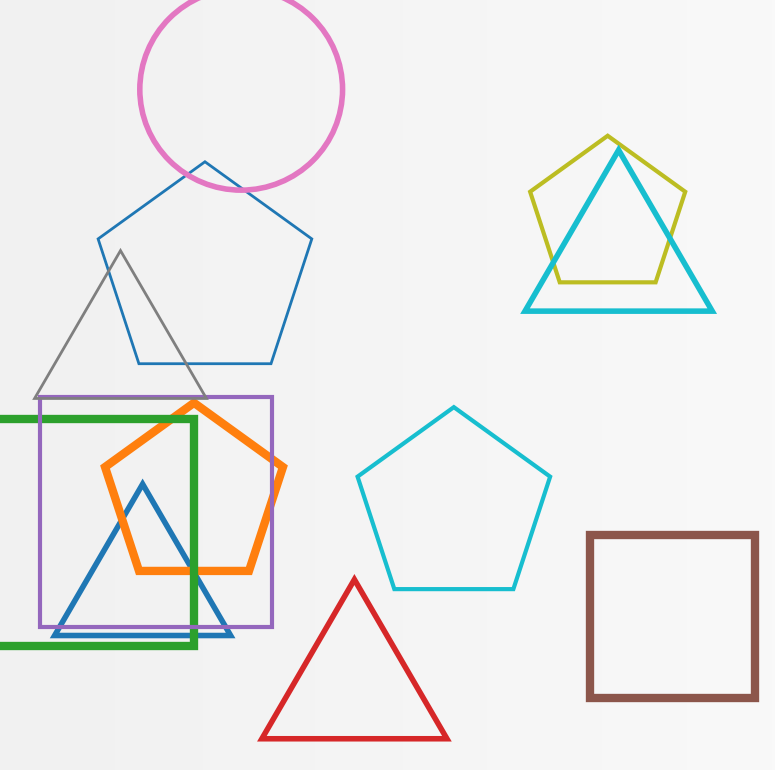[{"shape": "pentagon", "thickness": 1, "radius": 0.72, "center": [0.264, 0.645]}, {"shape": "triangle", "thickness": 2, "radius": 0.66, "center": [0.184, 0.24]}, {"shape": "pentagon", "thickness": 3, "radius": 0.6, "center": [0.25, 0.356]}, {"shape": "square", "thickness": 3, "radius": 0.74, "center": [0.102, 0.309]}, {"shape": "triangle", "thickness": 2, "radius": 0.69, "center": [0.457, 0.11]}, {"shape": "square", "thickness": 1.5, "radius": 0.75, "center": [0.201, 0.335]}, {"shape": "square", "thickness": 3, "radius": 0.53, "center": [0.868, 0.199]}, {"shape": "circle", "thickness": 2, "radius": 0.65, "center": [0.311, 0.884]}, {"shape": "triangle", "thickness": 1, "radius": 0.64, "center": [0.155, 0.547]}, {"shape": "pentagon", "thickness": 1.5, "radius": 0.53, "center": [0.784, 0.718]}, {"shape": "pentagon", "thickness": 1.5, "radius": 0.65, "center": [0.586, 0.341]}, {"shape": "triangle", "thickness": 2, "radius": 0.7, "center": [0.798, 0.666]}]